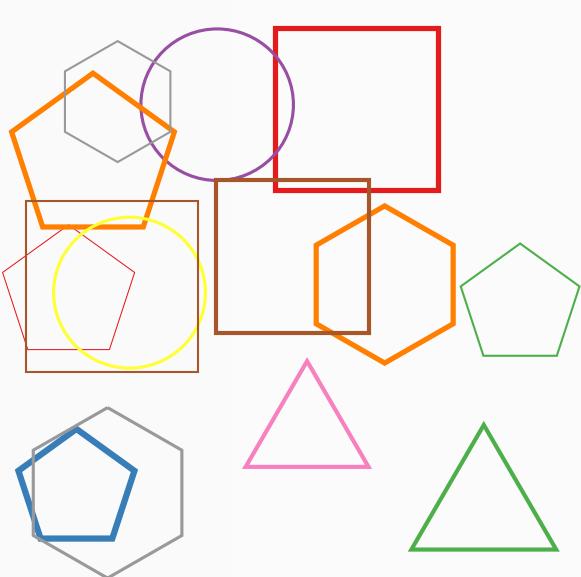[{"shape": "square", "thickness": 2.5, "radius": 0.7, "center": [0.613, 0.81]}, {"shape": "pentagon", "thickness": 0.5, "radius": 0.6, "center": [0.118, 0.49]}, {"shape": "pentagon", "thickness": 3, "radius": 0.52, "center": [0.132, 0.151]}, {"shape": "triangle", "thickness": 2, "radius": 0.72, "center": [0.832, 0.119]}, {"shape": "pentagon", "thickness": 1, "radius": 0.54, "center": [0.895, 0.47]}, {"shape": "circle", "thickness": 1.5, "radius": 0.66, "center": [0.374, 0.818]}, {"shape": "hexagon", "thickness": 2.5, "radius": 0.68, "center": [0.662, 0.507]}, {"shape": "pentagon", "thickness": 2.5, "radius": 0.74, "center": [0.16, 0.725]}, {"shape": "circle", "thickness": 1.5, "radius": 0.65, "center": [0.223, 0.492]}, {"shape": "square", "thickness": 2, "radius": 0.66, "center": [0.503, 0.555]}, {"shape": "square", "thickness": 1, "radius": 0.74, "center": [0.193, 0.503]}, {"shape": "triangle", "thickness": 2, "radius": 0.61, "center": [0.528, 0.252]}, {"shape": "hexagon", "thickness": 1.5, "radius": 0.74, "center": [0.185, 0.146]}, {"shape": "hexagon", "thickness": 1, "radius": 0.52, "center": [0.202, 0.823]}]